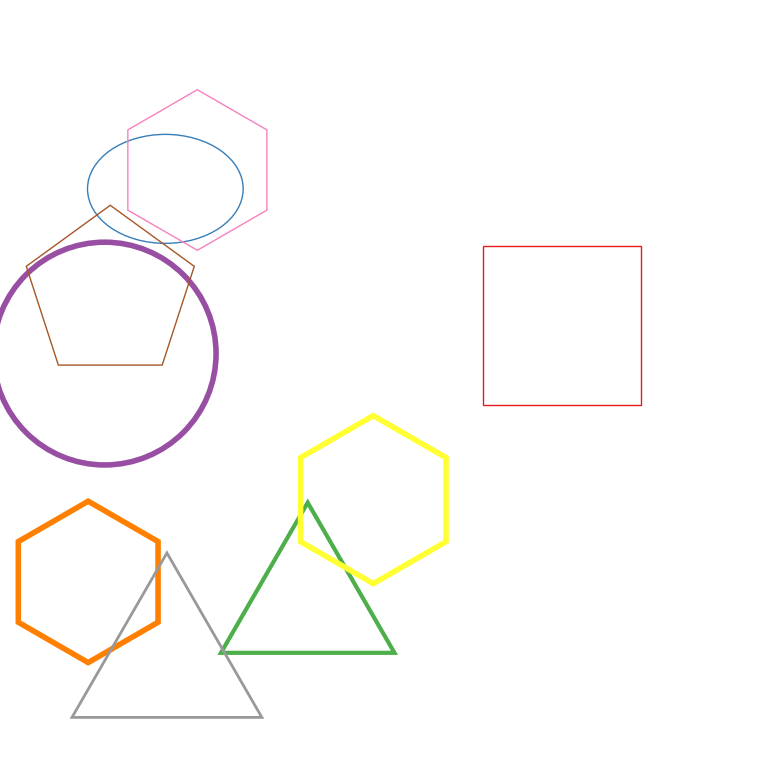[{"shape": "square", "thickness": 0.5, "radius": 0.51, "center": [0.73, 0.577]}, {"shape": "oval", "thickness": 0.5, "radius": 0.51, "center": [0.215, 0.755]}, {"shape": "triangle", "thickness": 1.5, "radius": 0.65, "center": [0.4, 0.217]}, {"shape": "circle", "thickness": 2, "radius": 0.72, "center": [0.136, 0.541]}, {"shape": "hexagon", "thickness": 2, "radius": 0.52, "center": [0.115, 0.244]}, {"shape": "hexagon", "thickness": 2, "radius": 0.55, "center": [0.485, 0.351]}, {"shape": "pentagon", "thickness": 0.5, "radius": 0.57, "center": [0.143, 0.619]}, {"shape": "hexagon", "thickness": 0.5, "radius": 0.52, "center": [0.256, 0.779]}, {"shape": "triangle", "thickness": 1, "radius": 0.71, "center": [0.217, 0.14]}]